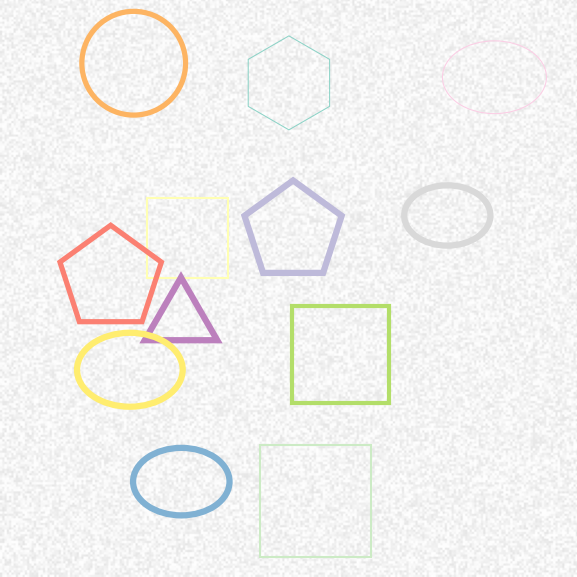[{"shape": "hexagon", "thickness": 0.5, "radius": 0.41, "center": [0.5, 0.856]}, {"shape": "square", "thickness": 1, "radius": 0.35, "center": [0.324, 0.587]}, {"shape": "pentagon", "thickness": 3, "radius": 0.44, "center": [0.507, 0.598]}, {"shape": "pentagon", "thickness": 2.5, "radius": 0.46, "center": [0.192, 0.517]}, {"shape": "oval", "thickness": 3, "radius": 0.42, "center": [0.314, 0.165]}, {"shape": "circle", "thickness": 2.5, "radius": 0.45, "center": [0.232, 0.89]}, {"shape": "square", "thickness": 2, "radius": 0.42, "center": [0.589, 0.385]}, {"shape": "oval", "thickness": 0.5, "radius": 0.45, "center": [0.856, 0.865]}, {"shape": "oval", "thickness": 3, "radius": 0.37, "center": [0.775, 0.626]}, {"shape": "triangle", "thickness": 3, "radius": 0.36, "center": [0.313, 0.446]}, {"shape": "square", "thickness": 1, "radius": 0.48, "center": [0.546, 0.131]}, {"shape": "oval", "thickness": 3, "radius": 0.46, "center": [0.225, 0.359]}]